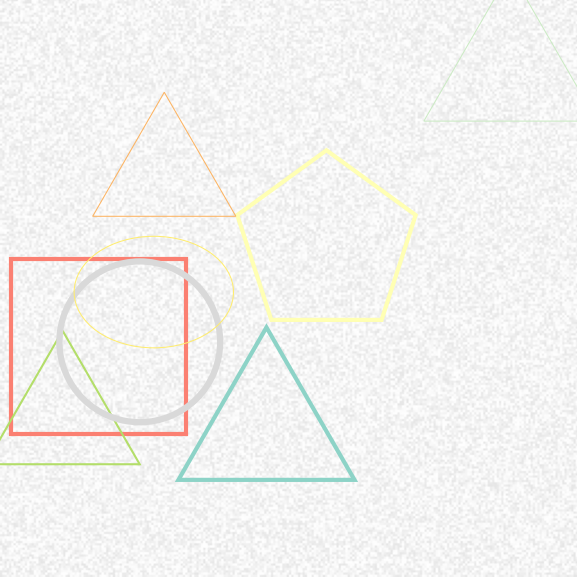[{"shape": "triangle", "thickness": 2, "radius": 0.88, "center": [0.461, 0.256]}, {"shape": "pentagon", "thickness": 2, "radius": 0.81, "center": [0.565, 0.577]}, {"shape": "square", "thickness": 2, "radius": 0.76, "center": [0.17, 0.399]}, {"shape": "triangle", "thickness": 0.5, "radius": 0.72, "center": [0.284, 0.696]}, {"shape": "triangle", "thickness": 1, "radius": 0.77, "center": [0.108, 0.272]}, {"shape": "circle", "thickness": 3, "radius": 0.7, "center": [0.242, 0.407]}, {"shape": "triangle", "thickness": 0.5, "radius": 0.87, "center": [0.884, 0.876]}, {"shape": "oval", "thickness": 0.5, "radius": 0.69, "center": [0.266, 0.493]}]